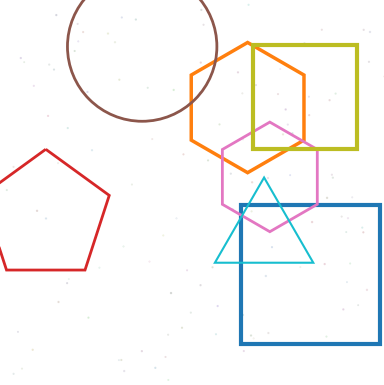[{"shape": "square", "thickness": 3, "radius": 0.9, "center": [0.807, 0.287]}, {"shape": "hexagon", "thickness": 2.5, "radius": 0.85, "center": [0.643, 0.721]}, {"shape": "pentagon", "thickness": 2, "radius": 0.87, "center": [0.119, 0.439]}, {"shape": "circle", "thickness": 2, "radius": 0.97, "center": [0.369, 0.879]}, {"shape": "hexagon", "thickness": 2, "radius": 0.71, "center": [0.701, 0.541]}, {"shape": "square", "thickness": 3, "radius": 0.68, "center": [0.792, 0.748]}, {"shape": "triangle", "thickness": 1.5, "radius": 0.74, "center": [0.686, 0.391]}]